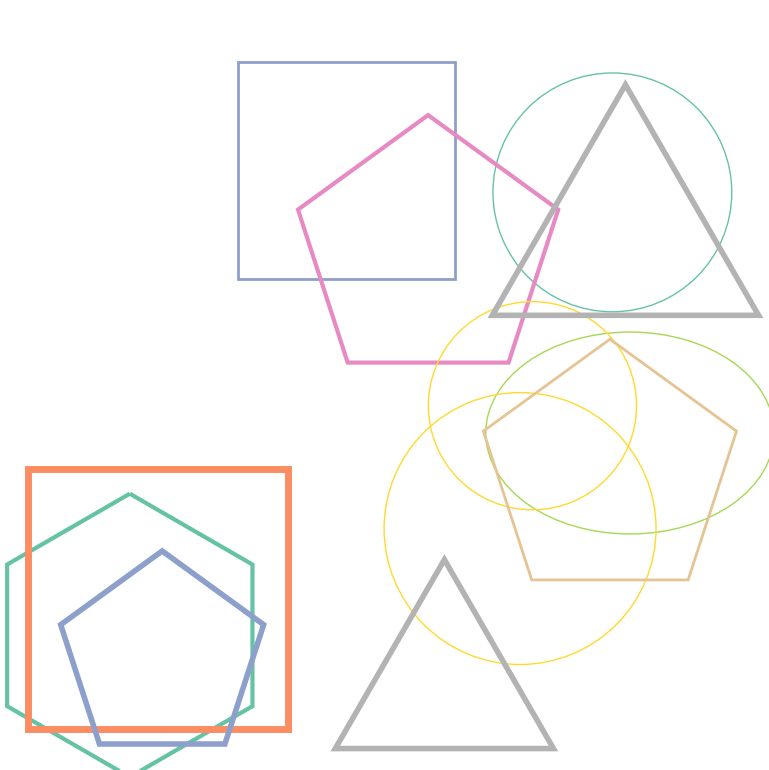[{"shape": "circle", "thickness": 0.5, "radius": 0.78, "center": [0.795, 0.75]}, {"shape": "hexagon", "thickness": 1.5, "radius": 0.92, "center": [0.169, 0.175]}, {"shape": "square", "thickness": 2.5, "radius": 0.84, "center": [0.205, 0.222]}, {"shape": "square", "thickness": 1, "radius": 0.7, "center": [0.45, 0.779]}, {"shape": "pentagon", "thickness": 2, "radius": 0.69, "center": [0.211, 0.146]}, {"shape": "pentagon", "thickness": 1.5, "radius": 0.89, "center": [0.556, 0.673]}, {"shape": "oval", "thickness": 0.5, "radius": 0.94, "center": [0.818, 0.438]}, {"shape": "circle", "thickness": 0.5, "radius": 0.88, "center": [0.675, 0.314]}, {"shape": "circle", "thickness": 0.5, "radius": 0.68, "center": [0.692, 0.473]}, {"shape": "pentagon", "thickness": 1, "radius": 0.86, "center": [0.792, 0.387]}, {"shape": "triangle", "thickness": 2, "radius": 1.0, "center": [0.812, 0.69]}, {"shape": "triangle", "thickness": 2, "radius": 0.82, "center": [0.577, 0.11]}]